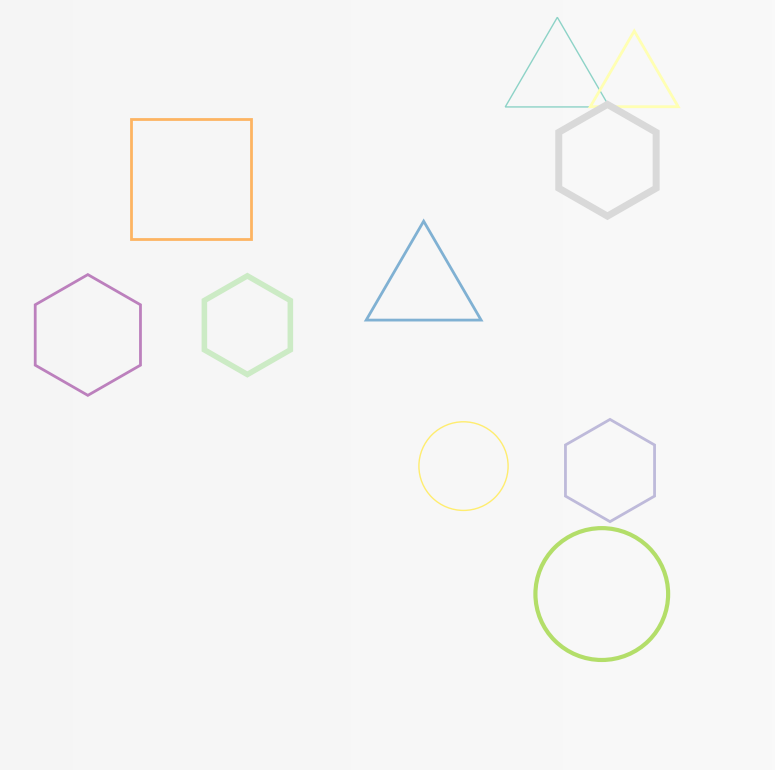[{"shape": "triangle", "thickness": 0.5, "radius": 0.39, "center": [0.719, 0.9]}, {"shape": "triangle", "thickness": 1, "radius": 0.33, "center": [0.818, 0.894]}, {"shape": "hexagon", "thickness": 1, "radius": 0.33, "center": [0.787, 0.389]}, {"shape": "triangle", "thickness": 1, "radius": 0.43, "center": [0.547, 0.627]}, {"shape": "square", "thickness": 1, "radius": 0.39, "center": [0.247, 0.768]}, {"shape": "circle", "thickness": 1.5, "radius": 0.43, "center": [0.776, 0.229]}, {"shape": "hexagon", "thickness": 2.5, "radius": 0.36, "center": [0.784, 0.792]}, {"shape": "hexagon", "thickness": 1, "radius": 0.39, "center": [0.113, 0.565]}, {"shape": "hexagon", "thickness": 2, "radius": 0.32, "center": [0.319, 0.578]}, {"shape": "circle", "thickness": 0.5, "radius": 0.29, "center": [0.598, 0.395]}]